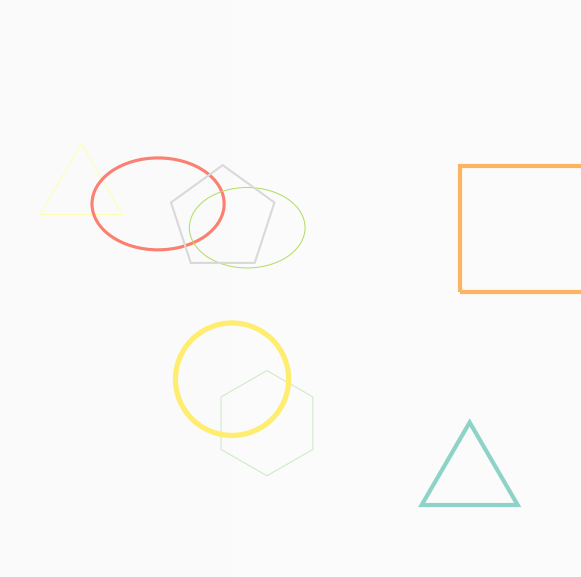[{"shape": "triangle", "thickness": 2, "radius": 0.48, "center": [0.808, 0.172]}, {"shape": "triangle", "thickness": 0.5, "radius": 0.41, "center": [0.14, 0.669]}, {"shape": "oval", "thickness": 1.5, "radius": 0.57, "center": [0.272, 0.646]}, {"shape": "square", "thickness": 2, "radius": 0.55, "center": [0.9, 0.603]}, {"shape": "oval", "thickness": 0.5, "radius": 0.5, "center": [0.425, 0.605]}, {"shape": "pentagon", "thickness": 1, "radius": 0.47, "center": [0.383, 0.62]}, {"shape": "hexagon", "thickness": 0.5, "radius": 0.46, "center": [0.459, 0.266]}, {"shape": "circle", "thickness": 2.5, "radius": 0.49, "center": [0.399, 0.343]}]